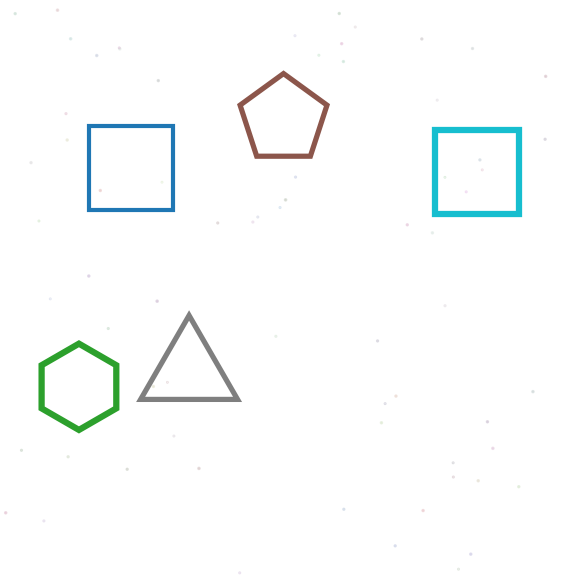[{"shape": "square", "thickness": 2, "radius": 0.36, "center": [0.227, 0.708]}, {"shape": "hexagon", "thickness": 3, "radius": 0.37, "center": [0.137, 0.329]}, {"shape": "pentagon", "thickness": 2.5, "radius": 0.4, "center": [0.491, 0.793]}, {"shape": "triangle", "thickness": 2.5, "radius": 0.48, "center": [0.327, 0.356]}, {"shape": "square", "thickness": 3, "radius": 0.36, "center": [0.827, 0.701]}]